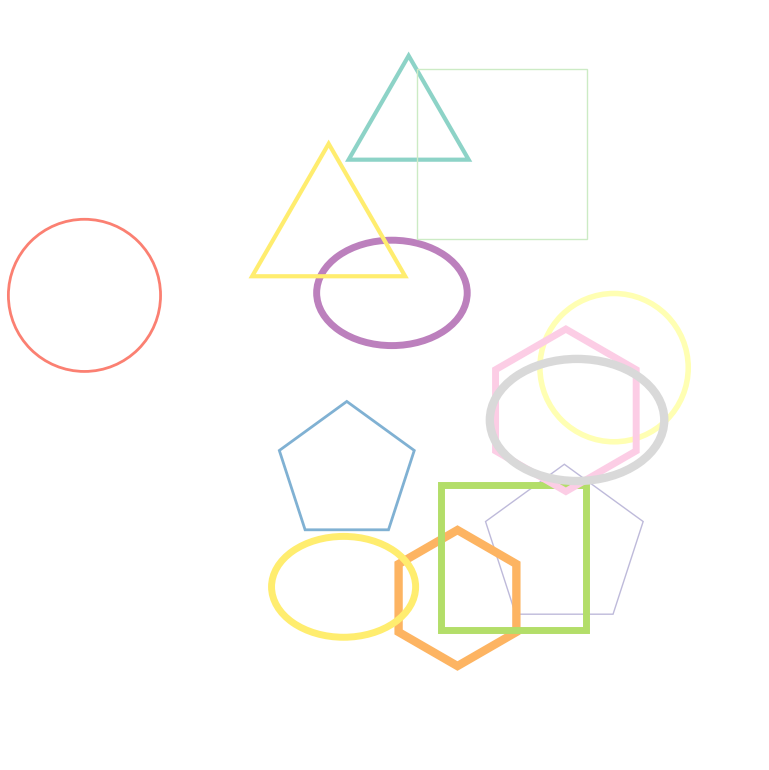[{"shape": "triangle", "thickness": 1.5, "radius": 0.45, "center": [0.531, 0.838]}, {"shape": "circle", "thickness": 2, "radius": 0.48, "center": [0.798, 0.523]}, {"shape": "pentagon", "thickness": 0.5, "radius": 0.54, "center": [0.733, 0.289]}, {"shape": "circle", "thickness": 1, "radius": 0.49, "center": [0.11, 0.616]}, {"shape": "pentagon", "thickness": 1, "radius": 0.46, "center": [0.45, 0.386]}, {"shape": "hexagon", "thickness": 3, "radius": 0.44, "center": [0.594, 0.223]}, {"shape": "square", "thickness": 2.5, "radius": 0.47, "center": [0.667, 0.276]}, {"shape": "hexagon", "thickness": 2.5, "radius": 0.53, "center": [0.735, 0.467]}, {"shape": "oval", "thickness": 3, "radius": 0.57, "center": [0.749, 0.455]}, {"shape": "oval", "thickness": 2.5, "radius": 0.49, "center": [0.509, 0.62]}, {"shape": "square", "thickness": 0.5, "radius": 0.55, "center": [0.652, 0.8]}, {"shape": "triangle", "thickness": 1.5, "radius": 0.57, "center": [0.427, 0.699]}, {"shape": "oval", "thickness": 2.5, "radius": 0.47, "center": [0.446, 0.238]}]